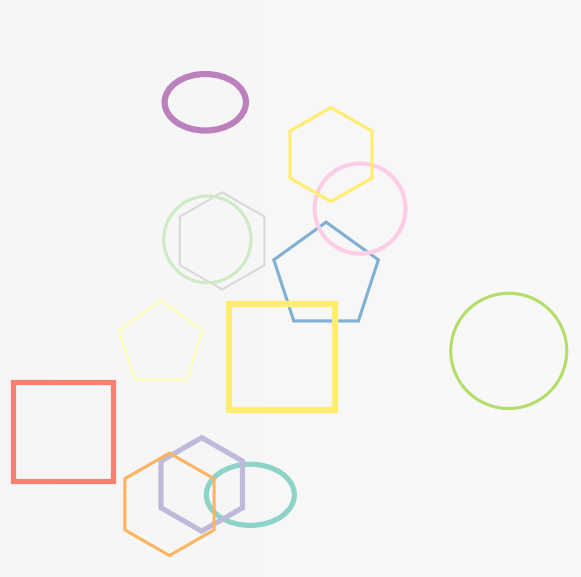[{"shape": "oval", "thickness": 2.5, "radius": 0.38, "center": [0.431, 0.142]}, {"shape": "pentagon", "thickness": 1, "radius": 0.38, "center": [0.277, 0.403]}, {"shape": "hexagon", "thickness": 2.5, "radius": 0.4, "center": [0.347, 0.16]}, {"shape": "square", "thickness": 2.5, "radius": 0.43, "center": [0.108, 0.252]}, {"shape": "pentagon", "thickness": 1.5, "radius": 0.47, "center": [0.561, 0.52]}, {"shape": "hexagon", "thickness": 1.5, "radius": 0.44, "center": [0.292, 0.126]}, {"shape": "circle", "thickness": 1.5, "radius": 0.5, "center": [0.875, 0.392]}, {"shape": "circle", "thickness": 2, "radius": 0.39, "center": [0.619, 0.638]}, {"shape": "hexagon", "thickness": 1, "radius": 0.42, "center": [0.382, 0.582]}, {"shape": "oval", "thickness": 3, "radius": 0.35, "center": [0.353, 0.822]}, {"shape": "circle", "thickness": 1.5, "radius": 0.38, "center": [0.357, 0.585]}, {"shape": "hexagon", "thickness": 1.5, "radius": 0.41, "center": [0.569, 0.732]}, {"shape": "square", "thickness": 3, "radius": 0.46, "center": [0.486, 0.381]}]